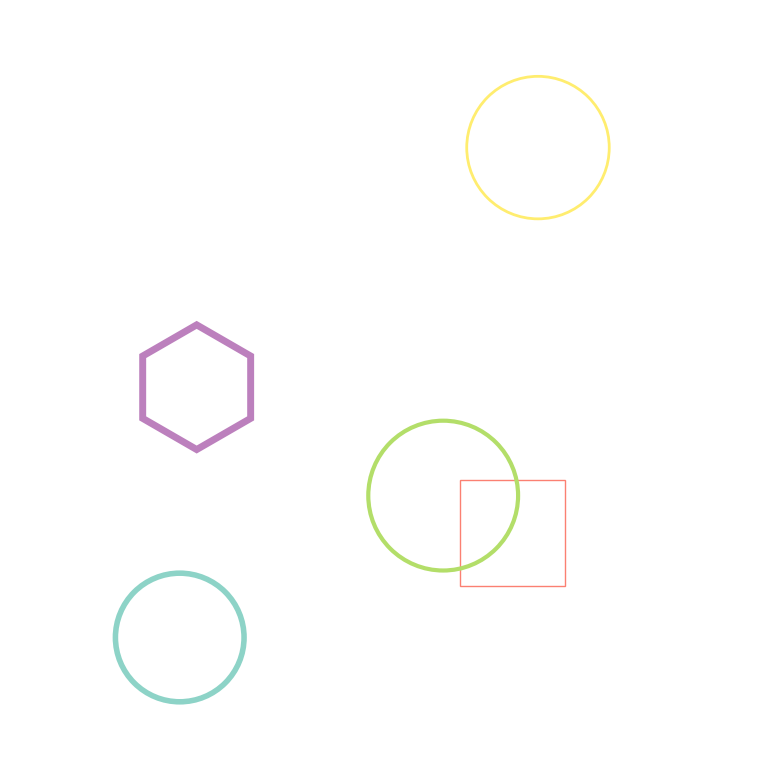[{"shape": "circle", "thickness": 2, "radius": 0.42, "center": [0.233, 0.172]}, {"shape": "square", "thickness": 0.5, "radius": 0.34, "center": [0.666, 0.308]}, {"shape": "circle", "thickness": 1.5, "radius": 0.49, "center": [0.576, 0.356]}, {"shape": "hexagon", "thickness": 2.5, "radius": 0.4, "center": [0.255, 0.497]}, {"shape": "circle", "thickness": 1, "radius": 0.46, "center": [0.699, 0.808]}]